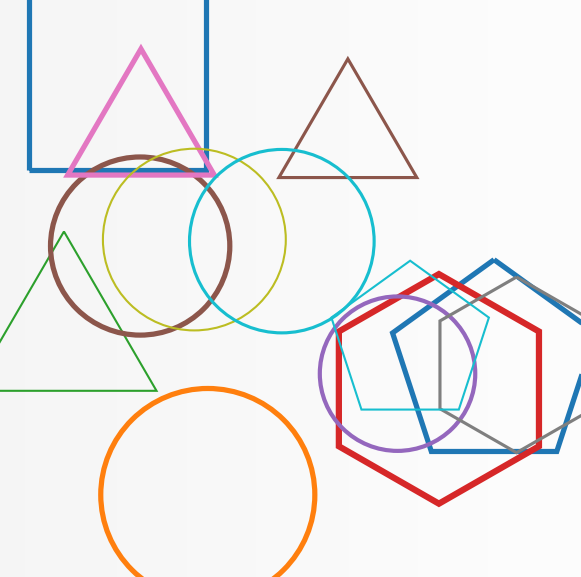[{"shape": "pentagon", "thickness": 2.5, "radius": 0.92, "center": [0.85, 0.366]}, {"shape": "square", "thickness": 2.5, "radius": 0.76, "center": [0.203, 0.857]}, {"shape": "circle", "thickness": 2.5, "radius": 0.92, "center": [0.357, 0.142]}, {"shape": "triangle", "thickness": 1, "radius": 0.92, "center": [0.11, 0.414]}, {"shape": "hexagon", "thickness": 3, "radius": 0.99, "center": [0.755, 0.326]}, {"shape": "circle", "thickness": 2, "radius": 0.67, "center": [0.684, 0.352]}, {"shape": "circle", "thickness": 2.5, "radius": 0.77, "center": [0.241, 0.573]}, {"shape": "triangle", "thickness": 1.5, "radius": 0.68, "center": [0.598, 0.76]}, {"shape": "triangle", "thickness": 2.5, "radius": 0.73, "center": [0.243, 0.769]}, {"shape": "hexagon", "thickness": 1.5, "radius": 0.76, "center": [0.889, 0.367]}, {"shape": "circle", "thickness": 1, "radius": 0.79, "center": [0.334, 0.584]}, {"shape": "pentagon", "thickness": 1, "radius": 0.71, "center": [0.706, 0.405]}, {"shape": "circle", "thickness": 1.5, "radius": 0.79, "center": [0.485, 0.582]}]